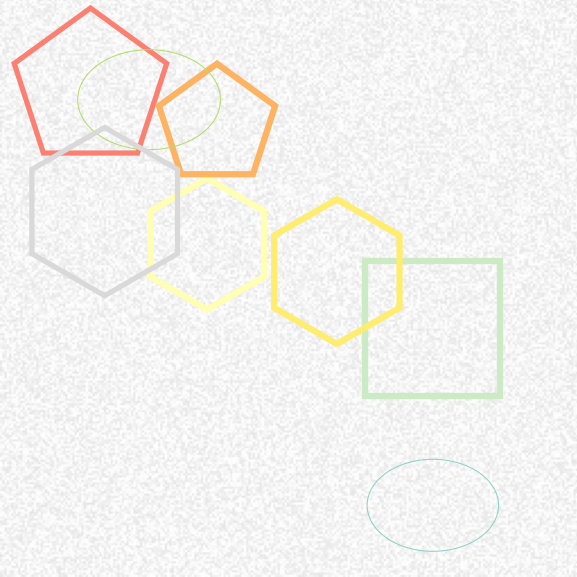[{"shape": "oval", "thickness": 0.5, "radius": 0.57, "center": [0.75, 0.124]}, {"shape": "hexagon", "thickness": 3, "radius": 0.57, "center": [0.359, 0.577]}, {"shape": "pentagon", "thickness": 2.5, "radius": 0.69, "center": [0.157, 0.846]}, {"shape": "pentagon", "thickness": 3, "radius": 0.53, "center": [0.376, 0.783]}, {"shape": "oval", "thickness": 0.5, "radius": 0.62, "center": [0.258, 0.827]}, {"shape": "hexagon", "thickness": 2.5, "radius": 0.73, "center": [0.181, 0.633]}, {"shape": "square", "thickness": 3, "radius": 0.58, "center": [0.749, 0.43]}, {"shape": "hexagon", "thickness": 3, "radius": 0.63, "center": [0.583, 0.529]}]